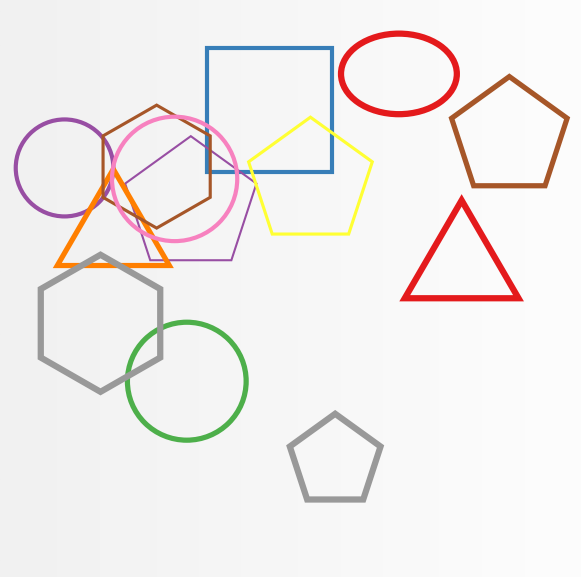[{"shape": "triangle", "thickness": 3, "radius": 0.56, "center": [0.794, 0.539]}, {"shape": "oval", "thickness": 3, "radius": 0.5, "center": [0.686, 0.871]}, {"shape": "square", "thickness": 2, "radius": 0.54, "center": [0.464, 0.808]}, {"shape": "circle", "thickness": 2.5, "radius": 0.51, "center": [0.321, 0.339]}, {"shape": "pentagon", "thickness": 1, "radius": 0.59, "center": [0.328, 0.645]}, {"shape": "circle", "thickness": 2, "radius": 0.42, "center": [0.111, 0.708]}, {"shape": "triangle", "thickness": 2.5, "radius": 0.56, "center": [0.195, 0.595]}, {"shape": "pentagon", "thickness": 1.5, "radius": 0.56, "center": [0.534, 0.684]}, {"shape": "hexagon", "thickness": 1.5, "radius": 0.53, "center": [0.269, 0.711]}, {"shape": "pentagon", "thickness": 2.5, "radius": 0.52, "center": [0.876, 0.762]}, {"shape": "circle", "thickness": 2, "radius": 0.54, "center": [0.3, 0.689]}, {"shape": "pentagon", "thickness": 3, "radius": 0.41, "center": [0.577, 0.201]}, {"shape": "hexagon", "thickness": 3, "radius": 0.59, "center": [0.173, 0.439]}]